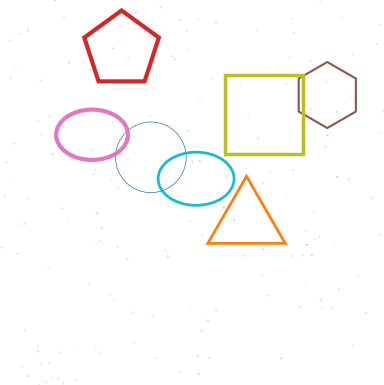[{"shape": "circle", "thickness": 0.5, "radius": 0.46, "center": [0.392, 0.591]}, {"shape": "triangle", "thickness": 2, "radius": 0.58, "center": [0.64, 0.426]}, {"shape": "pentagon", "thickness": 3, "radius": 0.51, "center": [0.316, 0.871]}, {"shape": "hexagon", "thickness": 1.5, "radius": 0.43, "center": [0.85, 0.753]}, {"shape": "oval", "thickness": 3, "radius": 0.47, "center": [0.239, 0.65]}, {"shape": "square", "thickness": 2.5, "radius": 0.51, "center": [0.686, 0.702]}, {"shape": "oval", "thickness": 2, "radius": 0.49, "center": [0.509, 0.536]}]